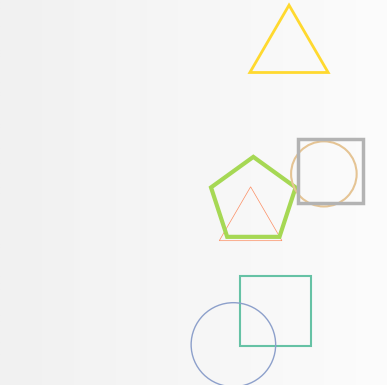[{"shape": "square", "thickness": 1.5, "radius": 0.45, "center": [0.711, 0.193]}, {"shape": "triangle", "thickness": 0.5, "radius": 0.47, "center": [0.647, 0.422]}, {"shape": "circle", "thickness": 1, "radius": 0.55, "center": [0.602, 0.105]}, {"shape": "pentagon", "thickness": 3, "radius": 0.57, "center": [0.654, 0.478]}, {"shape": "triangle", "thickness": 2, "radius": 0.58, "center": [0.746, 0.87]}, {"shape": "circle", "thickness": 1.5, "radius": 0.42, "center": [0.836, 0.548]}, {"shape": "square", "thickness": 2.5, "radius": 0.41, "center": [0.853, 0.556]}]